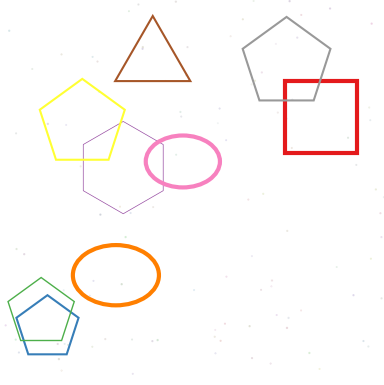[{"shape": "square", "thickness": 3, "radius": 0.47, "center": [0.834, 0.696]}, {"shape": "pentagon", "thickness": 1.5, "radius": 0.42, "center": [0.123, 0.148]}, {"shape": "pentagon", "thickness": 1, "radius": 0.45, "center": [0.107, 0.189]}, {"shape": "hexagon", "thickness": 0.5, "radius": 0.6, "center": [0.32, 0.565]}, {"shape": "oval", "thickness": 3, "radius": 0.56, "center": [0.301, 0.285]}, {"shape": "pentagon", "thickness": 1.5, "radius": 0.58, "center": [0.214, 0.679]}, {"shape": "triangle", "thickness": 1.5, "radius": 0.56, "center": [0.397, 0.846]}, {"shape": "oval", "thickness": 3, "radius": 0.48, "center": [0.475, 0.581]}, {"shape": "pentagon", "thickness": 1.5, "radius": 0.6, "center": [0.744, 0.836]}]